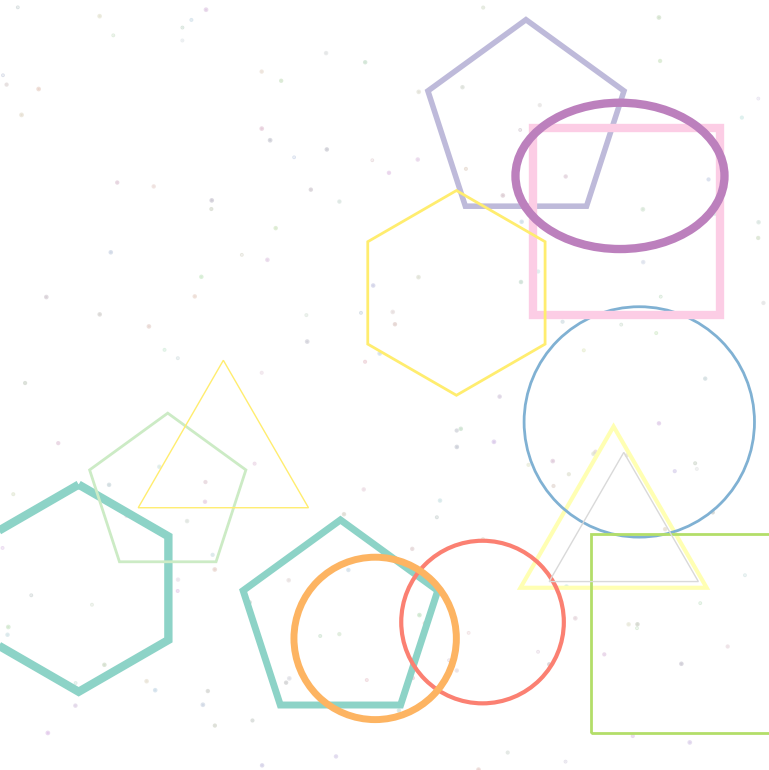[{"shape": "pentagon", "thickness": 2.5, "radius": 0.66, "center": [0.442, 0.192]}, {"shape": "hexagon", "thickness": 3, "radius": 0.67, "center": [0.102, 0.236]}, {"shape": "triangle", "thickness": 1.5, "radius": 0.7, "center": [0.797, 0.306]}, {"shape": "pentagon", "thickness": 2, "radius": 0.67, "center": [0.683, 0.841]}, {"shape": "circle", "thickness": 1.5, "radius": 0.53, "center": [0.627, 0.192]}, {"shape": "circle", "thickness": 1, "radius": 0.75, "center": [0.83, 0.452]}, {"shape": "circle", "thickness": 2.5, "radius": 0.53, "center": [0.487, 0.171]}, {"shape": "square", "thickness": 1, "radius": 0.64, "center": [0.896, 0.177]}, {"shape": "square", "thickness": 3, "radius": 0.61, "center": [0.814, 0.713]}, {"shape": "triangle", "thickness": 0.5, "radius": 0.56, "center": [0.81, 0.301]}, {"shape": "oval", "thickness": 3, "radius": 0.68, "center": [0.805, 0.772]}, {"shape": "pentagon", "thickness": 1, "radius": 0.53, "center": [0.218, 0.357]}, {"shape": "triangle", "thickness": 0.5, "radius": 0.64, "center": [0.29, 0.404]}, {"shape": "hexagon", "thickness": 1, "radius": 0.66, "center": [0.593, 0.62]}]